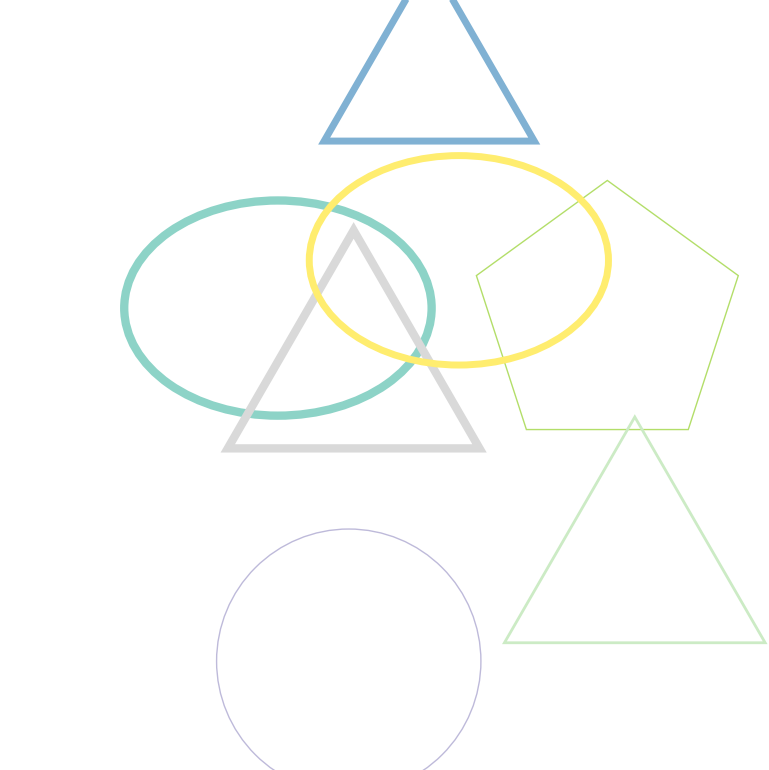[{"shape": "oval", "thickness": 3, "radius": 1.0, "center": [0.361, 0.6]}, {"shape": "circle", "thickness": 0.5, "radius": 0.86, "center": [0.453, 0.141]}, {"shape": "triangle", "thickness": 2.5, "radius": 0.79, "center": [0.557, 0.896]}, {"shape": "pentagon", "thickness": 0.5, "radius": 0.89, "center": [0.789, 0.587]}, {"shape": "triangle", "thickness": 3, "radius": 0.94, "center": [0.459, 0.512]}, {"shape": "triangle", "thickness": 1, "radius": 0.98, "center": [0.824, 0.263]}, {"shape": "oval", "thickness": 2.5, "radius": 0.97, "center": [0.596, 0.662]}]